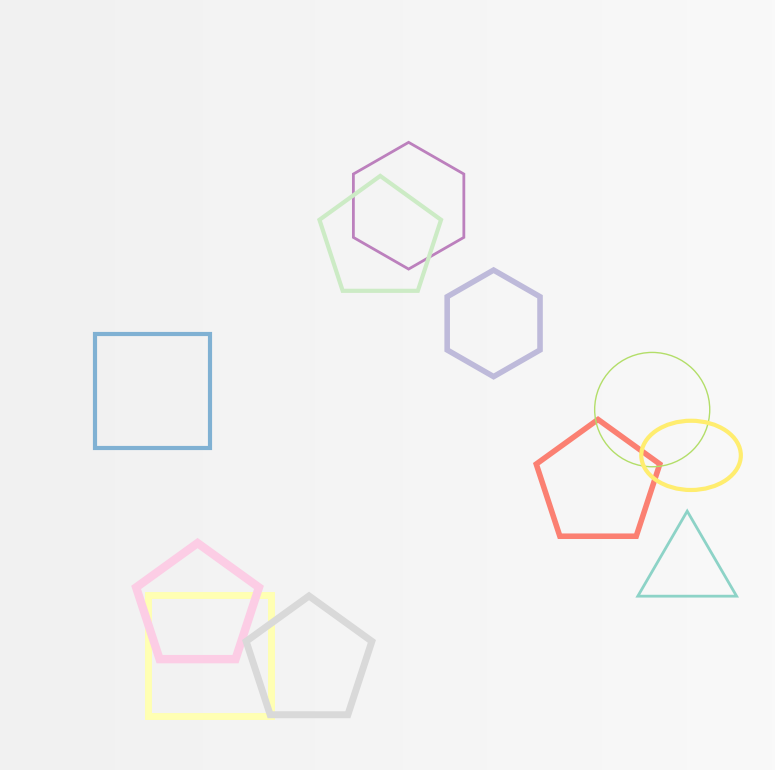[{"shape": "triangle", "thickness": 1, "radius": 0.37, "center": [0.887, 0.263]}, {"shape": "square", "thickness": 2.5, "radius": 0.39, "center": [0.27, 0.149]}, {"shape": "hexagon", "thickness": 2, "radius": 0.35, "center": [0.637, 0.58]}, {"shape": "pentagon", "thickness": 2, "radius": 0.42, "center": [0.772, 0.371]}, {"shape": "square", "thickness": 1.5, "radius": 0.37, "center": [0.196, 0.492]}, {"shape": "circle", "thickness": 0.5, "radius": 0.37, "center": [0.842, 0.468]}, {"shape": "pentagon", "thickness": 3, "radius": 0.42, "center": [0.255, 0.211]}, {"shape": "pentagon", "thickness": 2.5, "radius": 0.43, "center": [0.399, 0.141]}, {"shape": "hexagon", "thickness": 1, "radius": 0.41, "center": [0.527, 0.733]}, {"shape": "pentagon", "thickness": 1.5, "radius": 0.41, "center": [0.491, 0.689]}, {"shape": "oval", "thickness": 1.5, "radius": 0.32, "center": [0.892, 0.409]}]